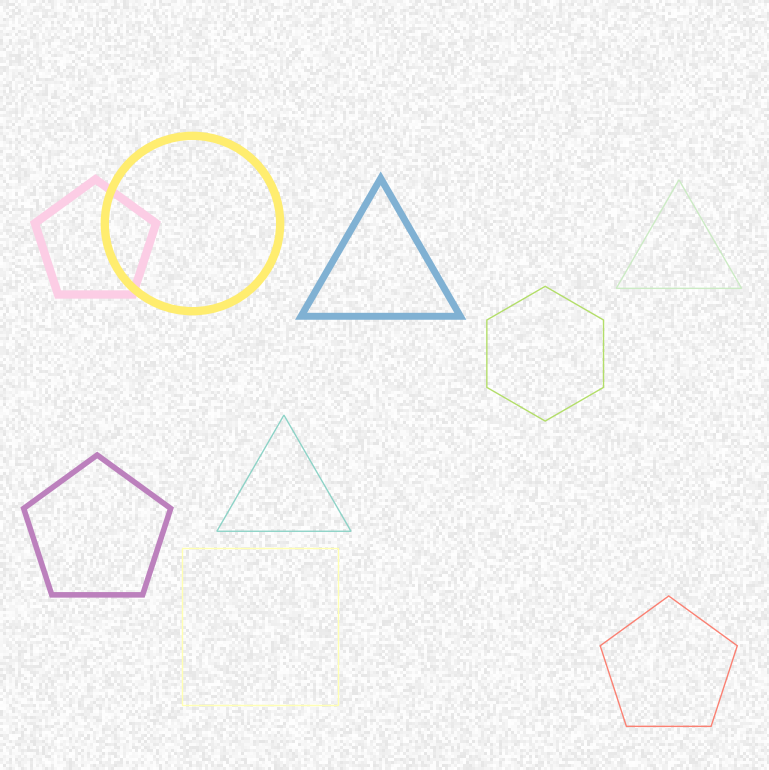[{"shape": "triangle", "thickness": 0.5, "radius": 0.5, "center": [0.369, 0.36]}, {"shape": "square", "thickness": 0.5, "radius": 0.51, "center": [0.338, 0.187]}, {"shape": "pentagon", "thickness": 0.5, "radius": 0.47, "center": [0.869, 0.132]}, {"shape": "triangle", "thickness": 2.5, "radius": 0.6, "center": [0.494, 0.649]}, {"shape": "hexagon", "thickness": 0.5, "radius": 0.44, "center": [0.708, 0.541]}, {"shape": "pentagon", "thickness": 3, "radius": 0.41, "center": [0.124, 0.684]}, {"shape": "pentagon", "thickness": 2, "radius": 0.5, "center": [0.126, 0.309]}, {"shape": "triangle", "thickness": 0.5, "radius": 0.47, "center": [0.882, 0.673]}, {"shape": "circle", "thickness": 3, "radius": 0.57, "center": [0.25, 0.71]}]